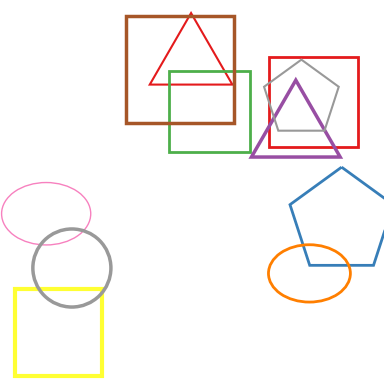[{"shape": "triangle", "thickness": 1.5, "radius": 0.62, "center": [0.496, 0.842]}, {"shape": "square", "thickness": 2, "radius": 0.58, "center": [0.814, 0.735]}, {"shape": "pentagon", "thickness": 2, "radius": 0.7, "center": [0.887, 0.425]}, {"shape": "square", "thickness": 2, "radius": 0.53, "center": [0.545, 0.71]}, {"shape": "triangle", "thickness": 2.5, "radius": 0.67, "center": [0.768, 0.659]}, {"shape": "oval", "thickness": 2, "radius": 0.53, "center": [0.804, 0.29]}, {"shape": "square", "thickness": 3, "radius": 0.57, "center": [0.152, 0.136]}, {"shape": "square", "thickness": 2.5, "radius": 0.7, "center": [0.468, 0.82]}, {"shape": "oval", "thickness": 1, "radius": 0.58, "center": [0.12, 0.445]}, {"shape": "pentagon", "thickness": 1.5, "radius": 0.51, "center": [0.783, 0.743]}, {"shape": "circle", "thickness": 2.5, "radius": 0.51, "center": [0.187, 0.304]}]